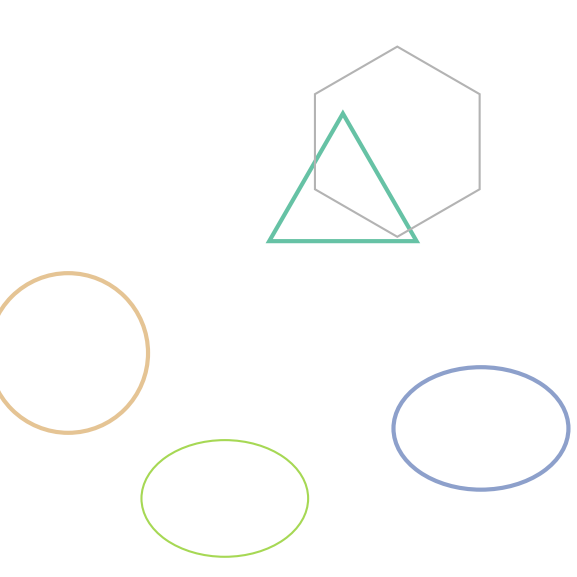[{"shape": "triangle", "thickness": 2, "radius": 0.74, "center": [0.594, 0.655]}, {"shape": "oval", "thickness": 2, "radius": 0.76, "center": [0.833, 0.257]}, {"shape": "oval", "thickness": 1, "radius": 0.72, "center": [0.389, 0.136]}, {"shape": "circle", "thickness": 2, "radius": 0.69, "center": [0.118, 0.388]}, {"shape": "hexagon", "thickness": 1, "radius": 0.82, "center": [0.688, 0.754]}]